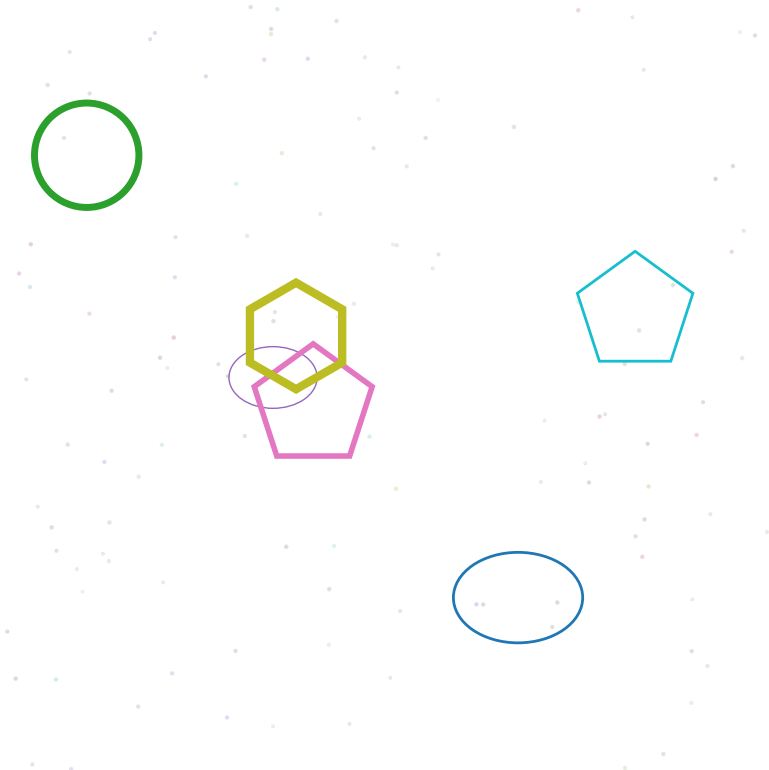[{"shape": "oval", "thickness": 1, "radius": 0.42, "center": [0.673, 0.224]}, {"shape": "circle", "thickness": 2.5, "radius": 0.34, "center": [0.113, 0.798]}, {"shape": "oval", "thickness": 0.5, "radius": 0.29, "center": [0.355, 0.51]}, {"shape": "pentagon", "thickness": 2, "radius": 0.4, "center": [0.407, 0.473]}, {"shape": "hexagon", "thickness": 3, "radius": 0.35, "center": [0.385, 0.564]}, {"shape": "pentagon", "thickness": 1, "radius": 0.39, "center": [0.825, 0.595]}]